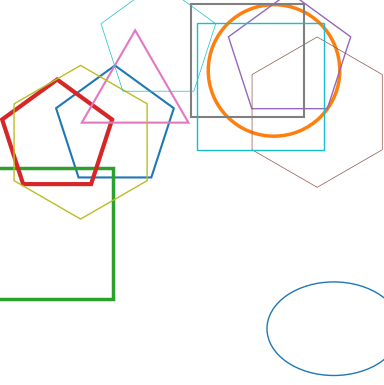[{"shape": "pentagon", "thickness": 1.5, "radius": 0.8, "center": [0.299, 0.669]}, {"shape": "oval", "thickness": 1, "radius": 0.87, "center": [0.867, 0.146]}, {"shape": "circle", "thickness": 2.5, "radius": 0.85, "center": [0.712, 0.817]}, {"shape": "square", "thickness": 2.5, "radius": 0.85, "center": [0.122, 0.394]}, {"shape": "pentagon", "thickness": 3, "radius": 0.75, "center": [0.148, 0.643]}, {"shape": "pentagon", "thickness": 1, "radius": 0.83, "center": [0.752, 0.853]}, {"shape": "hexagon", "thickness": 0.5, "radius": 0.98, "center": [0.824, 0.709]}, {"shape": "triangle", "thickness": 1.5, "radius": 0.8, "center": [0.351, 0.761]}, {"shape": "square", "thickness": 1.5, "radius": 0.73, "center": [0.643, 0.843]}, {"shape": "hexagon", "thickness": 1, "radius": 1.0, "center": [0.209, 0.631]}, {"shape": "pentagon", "thickness": 0.5, "radius": 0.78, "center": [0.411, 0.89]}, {"shape": "square", "thickness": 1, "radius": 0.82, "center": [0.676, 0.775]}]